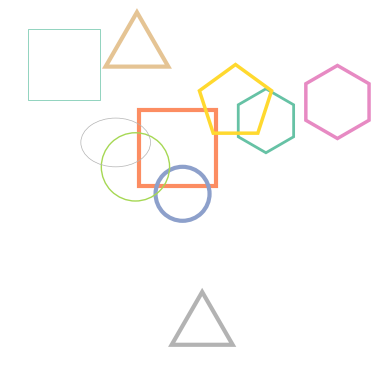[{"shape": "square", "thickness": 0.5, "radius": 0.46, "center": [0.166, 0.833]}, {"shape": "hexagon", "thickness": 2, "radius": 0.42, "center": [0.691, 0.686]}, {"shape": "square", "thickness": 3, "radius": 0.5, "center": [0.461, 0.616]}, {"shape": "circle", "thickness": 3, "radius": 0.35, "center": [0.474, 0.497]}, {"shape": "hexagon", "thickness": 2.5, "radius": 0.47, "center": [0.876, 0.735]}, {"shape": "circle", "thickness": 1, "radius": 0.44, "center": [0.352, 0.567]}, {"shape": "pentagon", "thickness": 2.5, "radius": 0.49, "center": [0.612, 0.734]}, {"shape": "triangle", "thickness": 3, "radius": 0.47, "center": [0.356, 0.874]}, {"shape": "triangle", "thickness": 3, "radius": 0.46, "center": [0.525, 0.15]}, {"shape": "oval", "thickness": 0.5, "radius": 0.45, "center": [0.3, 0.63]}]